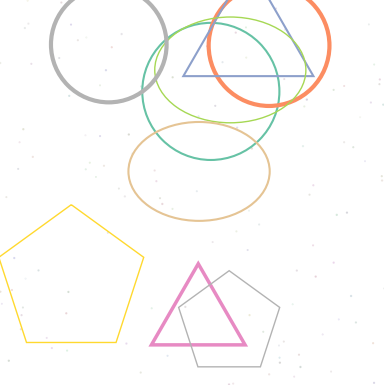[{"shape": "circle", "thickness": 1.5, "radius": 0.89, "center": [0.548, 0.763]}, {"shape": "circle", "thickness": 3, "radius": 0.78, "center": [0.699, 0.882]}, {"shape": "triangle", "thickness": 1.5, "radius": 0.98, "center": [0.645, 0.9]}, {"shape": "triangle", "thickness": 2.5, "radius": 0.7, "center": [0.515, 0.174]}, {"shape": "oval", "thickness": 1, "radius": 0.98, "center": [0.598, 0.818]}, {"shape": "pentagon", "thickness": 1, "radius": 0.99, "center": [0.185, 0.271]}, {"shape": "oval", "thickness": 1.5, "radius": 0.92, "center": [0.517, 0.555]}, {"shape": "pentagon", "thickness": 1, "radius": 0.69, "center": [0.595, 0.159]}, {"shape": "circle", "thickness": 3, "radius": 0.75, "center": [0.283, 0.884]}]